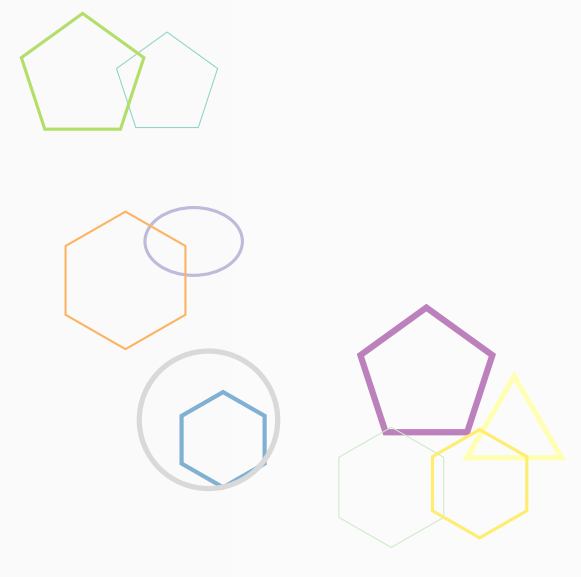[{"shape": "pentagon", "thickness": 0.5, "radius": 0.46, "center": [0.287, 0.852]}, {"shape": "triangle", "thickness": 2.5, "radius": 0.47, "center": [0.885, 0.254]}, {"shape": "oval", "thickness": 1.5, "radius": 0.42, "center": [0.333, 0.581]}, {"shape": "hexagon", "thickness": 2, "radius": 0.41, "center": [0.384, 0.238]}, {"shape": "hexagon", "thickness": 1, "radius": 0.6, "center": [0.216, 0.514]}, {"shape": "pentagon", "thickness": 1.5, "radius": 0.55, "center": [0.142, 0.865]}, {"shape": "circle", "thickness": 2.5, "radius": 0.6, "center": [0.359, 0.272]}, {"shape": "pentagon", "thickness": 3, "radius": 0.6, "center": [0.734, 0.347]}, {"shape": "hexagon", "thickness": 0.5, "radius": 0.52, "center": [0.673, 0.155]}, {"shape": "hexagon", "thickness": 1.5, "radius": 0.47, "center": [0.825, 0.162]}]